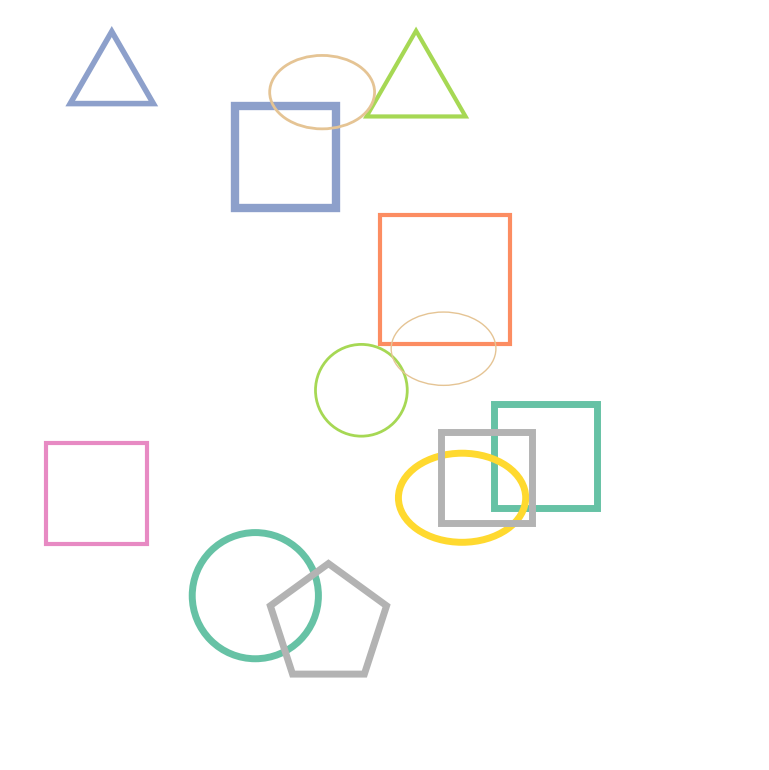[{"shape": "square", "thickness": 2.5, "radius": 0.34, "center": [0.709, 0.408]}, {"shape": "circle", "thickness": 2.5, "radius": 0.41, "center": [0.332, 0.226]}, {"shape": "square", "thickness": 1.5, "radius": 0.42, "center": [0.578, 0.637]}, {"shape": "square", "thickness": 3, "radius": 0.33, "center": [0.37, 0.796]}, {"shape": "triangle", "thickness": 2, "radius": 0.31, "center": [0.145, 0.897]}, {"shape": "square", "thickness": 1.5, "radius": 0.33, "center": [0.125, 0.359]}, {"shape": "circle", "thickness": 1, "radius": 0.3, "center": [0.469, 0.493]}, {"shape": "triangle", "thickness": 1.5, "radius": 0.37, "center": [0.54, 0.886]}, {"shape": "oval", "thickness": 2.5, "radius": 0.41, "center": [0.6, 0.354]}, {"shape": "oval", "thickness": 1, "radius": 0.34, "center": [0.418, 0.88]}, {"shape": "oval", "thickness": 0.5, "radius": 0.34, "center": [0.576, 0.547]}, {"shape": "pentagon", "thickness": 2.5, "radius": 0.4, "center": [0.427, 0.189]}, {"shape": "square", "thickness": 2.5, "radius": 0.3, "center": [0.632, 0.38]}]